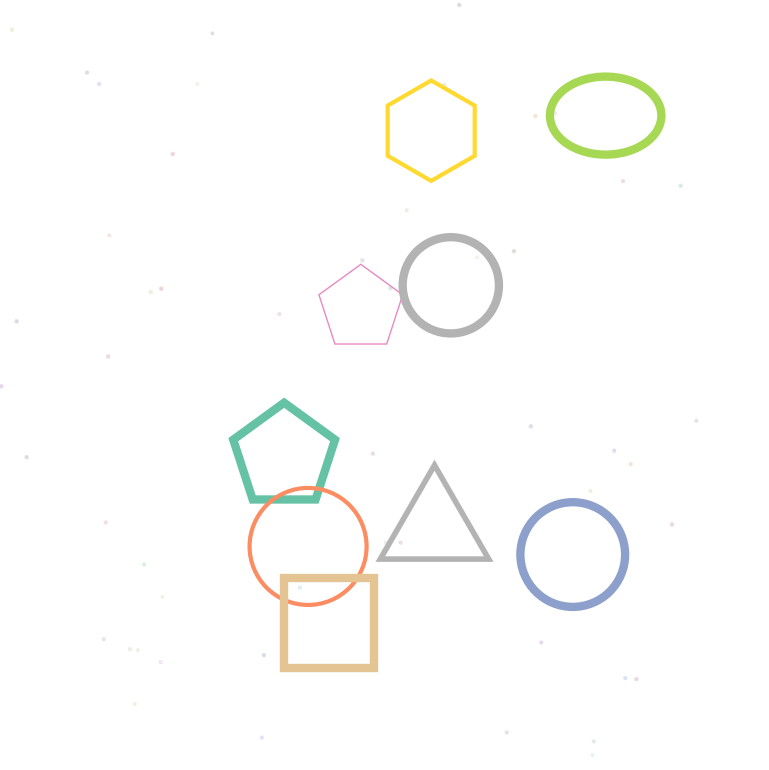[{"shape": "pentagon", "thickness": 3, "radius": 0.35, "center": [0.369, 0.408]}, {"shape": "circle", "thickness": 1.5, "radius": 0.38, "center": [0.4, 0.29]}, {"shape": "circle", "thickness": 3, "radius": 0.34, "center": [0.744, 0.28]}, {"shape": "pentagon", "thickness": 0.5, "radius": 0.29, "center": [0.469, 0.6]}, {"shape": "oval", "thickness": 3, "radius": 0.36, "center": [0.787, 0.85]}, {"shape": "hexagon", "thickness": 1.5, "radius": 0.33, "center": [0.56, 0.83]}, {"shape": "square", "thickness": 3, "radius": 0.29, "center": [0.428, 0.191]}, {"shape": "triangle", "thickness": 2, "radius": 0.41, "center": [0.564, 0.315]}, {"shape": "circle", "thickness": 3, "radius": 0.31, "center": [0.585, 0.629]}]